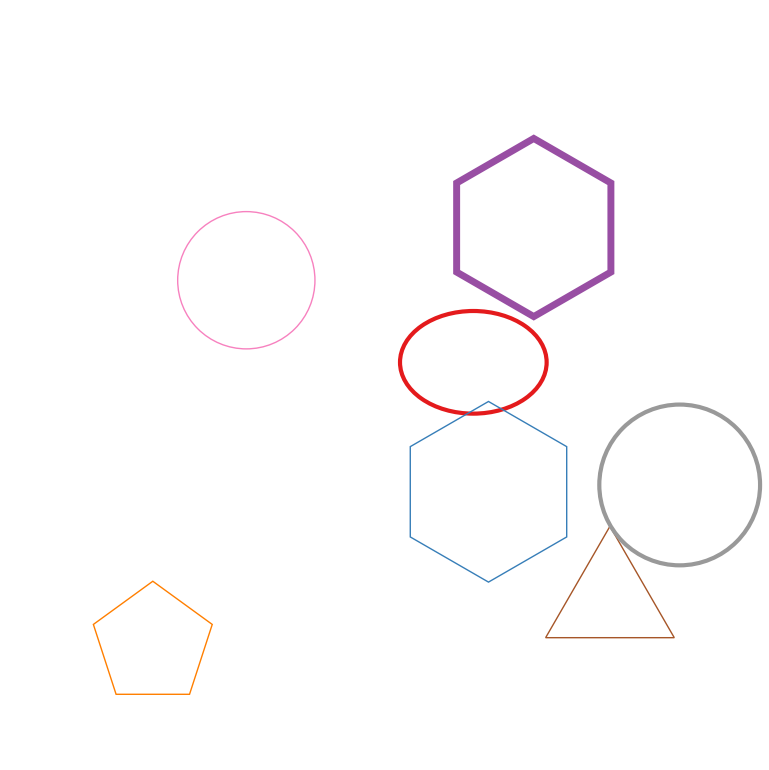[{"shape": "oval", "thickness": 1.5, "radius": 0.48, "center": [0.615, 0.529]}, {"shape": "hexagon", "thickness": 0.5, "radius": 0.59, "center": [0.634, 0.361]}, {"shape": "hexagon", "thickness": 2.5, "radius": 0.58, "center": [0.693, 0.705]}, {"shape": "pentagon", "thickness": 0.5, "radius": 0.41, "center": [0.198, 0.164]}, {"shape": "triangle", "thickness": 0.5, "radius": 0.48, "center": [0.792, 0.22]}, {"shape": "circle", "thickness": 0.5, "radius": 0.45, "center": [0.32, 0.636]}, {"shape": "circle", "thickness": 1.5, "radius": 0.52, "center": [0.883, 0.37]}]